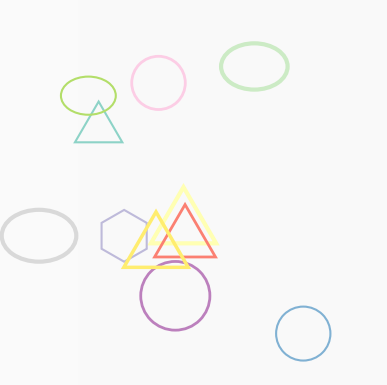[{"shape": "triangle", "thickness": 1.5, "radius": 0.35, "center": [0.255, 0.666]}, {"shape": "triangle", "thickness": 3, "radius": 0.49, "center": [0.474, 0.417]}, {"shape": "hexagon", "thickness": 1.5, "radius": 0.34, "center": [0.32, 0.387]}, {"shape": "triangle", "thickness": 2, "radius": 0.45, "center": [0.478, 0.378]}, {"shape": "circle", "thickness": 1.5, "radius": 0.35, "center": [0.783, 0.134]}, {"shape": "oval", "thickness": 1.5, "radius": 0.35, "center": [0.228, 0.751]}, {"shape": "circle", "thickness": 2, "radius": 0.35, "center": [0.409, 0.785]}, {"shape": "oval", "thickness": 3, "radius": 0.48, "center": [0.101, 0.388]}, {"shape": "circle", "thickness": 2, "radius": 0.45, "center": [0.452, 0.232]}, {"shape": "oval", "thickness": 3, "radius": 0.43, "center": [0.656, 0.827]}, {"shape": "triangle", "thickness": 2.5, "radius": 0.48, "center": [0.403, 0.354]}]